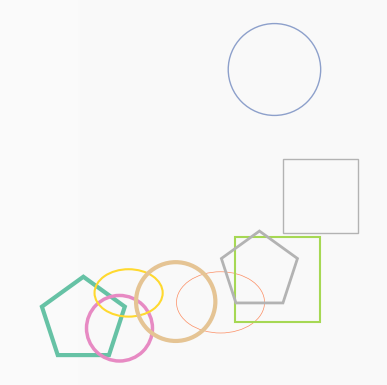[{"shape": "pentagon", "thickness": 3, "radius": 0.56, "center": [0.215, 0.169]}, {"shape": "oval", "thickness": 0.5, "radius": 0.57, "center": [0.569, 0.215]}, {"shape": "circle", "thickness": 1, "radius": 0.6, "center": [0.708, 0.819]}, {"shape": "circle", "thickness": 2.5, "radius": 0.43, "center": [0.308, 0.147]}, {"shape": "square", "thickness": 1.5, "radius": 0.55, "center": [0.716, 0.274]}, {"shape": "oval", "thickness": 1.5, "radius": 0.44, "center": [0.332, 0.239]}, {"shape": "circle", "thickness": 3, "radius": 0.51, "center": [0.453, 0.217]}, {"shape": "square", "thickness": 1, "radius": 0.48, "center": [0.827, 0.492]}, {"shape": "pentagon", "thickness": 2, "radius": 0.52, "center": [0.67, 0.297]}]